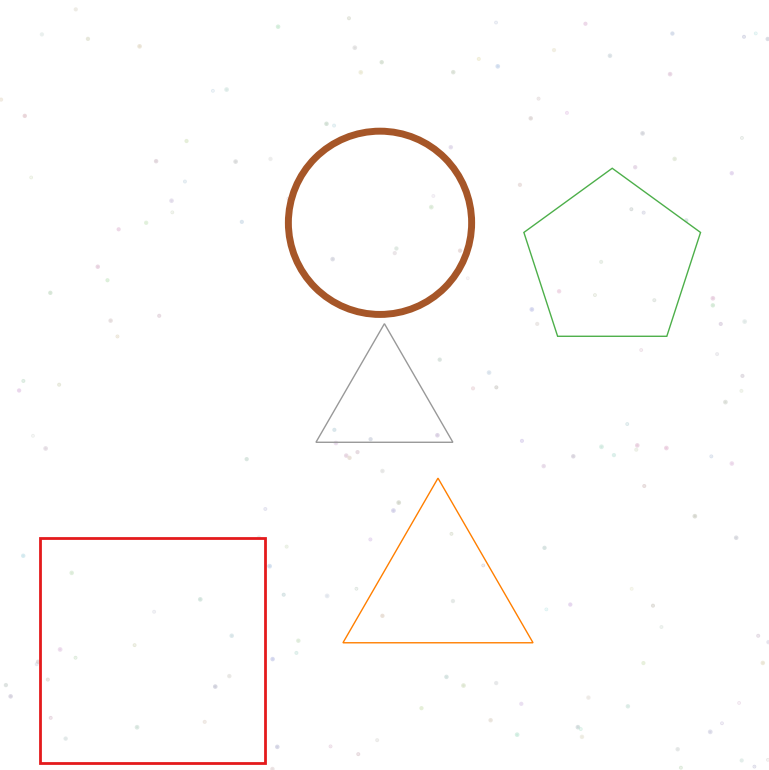[{"shape": "square", "thickness": 1, "radius": 0.73, "center": [0.198, 0.155]}, {"shape": "pentagon", "thickness": 0.5, "radius": 0.6, "center": [0.795, 0.661]}, {"shape": "triangle", "thickness": 0.5, "radius": 0.71, "center": [0.569, 0.236]}, {"shape": "circle", "thickness": 2.5, "radius": 0.6, "center": [0.494, 0.711]}, {"shape": "triangle", "thickness": 0.5, "radius": 0.51, "center": [0.499, 0.477]}]